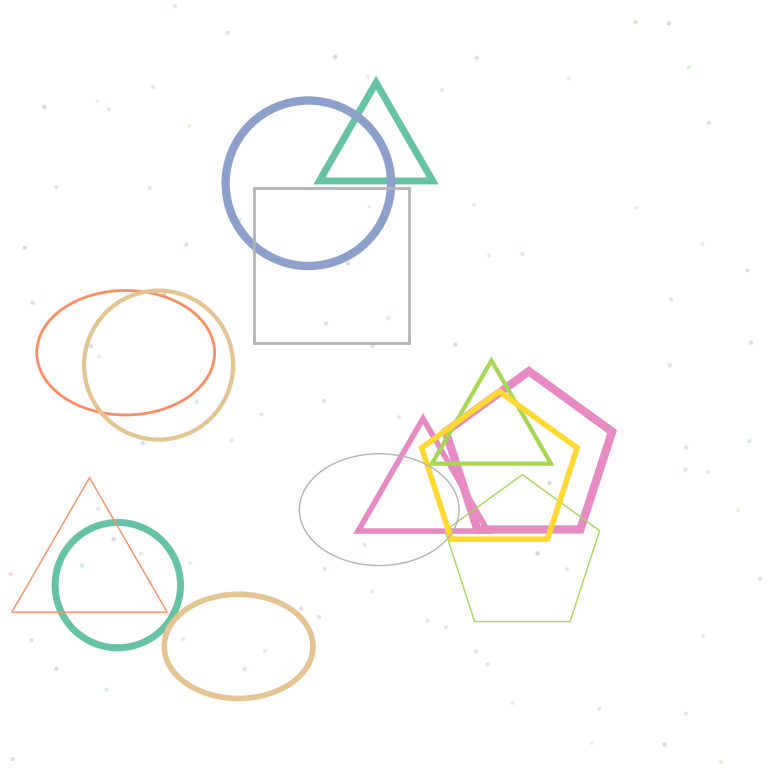[{"shape": "circle", "thickness": 2.5, "radius": 0.41, "center": [0.153, 0.24]}, {"shape": "triangle", "thickness": 2.5, "radius": 0.43, "center": [0.488, 0.808]}, {"shape": "oval", "thickness": 1, "radius": 0.58, "center": [0.163, 0.542]}, {"shape": "triangle", "thickness": 0.5, "radius": 0.58, "center": [0.116, 0.263]}, {"shape": "circle", "thickness": 3, "radius": 0.54, "center": [0.4, 0.762]}, {"shape": "triangle", "thickness": 2, "radius": 0.49, "center": [0.549, 0.359]}, {"shape": "pentagon", "thickness": 3, "radius": 0.57, "center": [0.687, 0.404]}, {"shape": "pentagon", "thickness": 0.5, "radius": 0.53, "center": [0.678, 0.278]}, {"shape": "triangle", "thickness": 1.5, "radius": 0.45, "center": [0.638, 0.442]}, {"shape": "pentagon", "thickness": 2, "radius": 0.53, "center": [0.649, 0.386]}, {"shape": "circle", "thickness": 1.5, "radius": 0.48, "center": [0.206, 0.526]}, {"shape": "oval", "thickness": 2, "radius": 0.48, "center": [0.31, 0.161]}, {"shape": "oval", "thickness": 0.5, "radius": 0.52, "center": [0.493, 0.338]}, {"shape": "square", "thickness": 1, "radius": 0.5, "center": [0.43, 0.655]}]